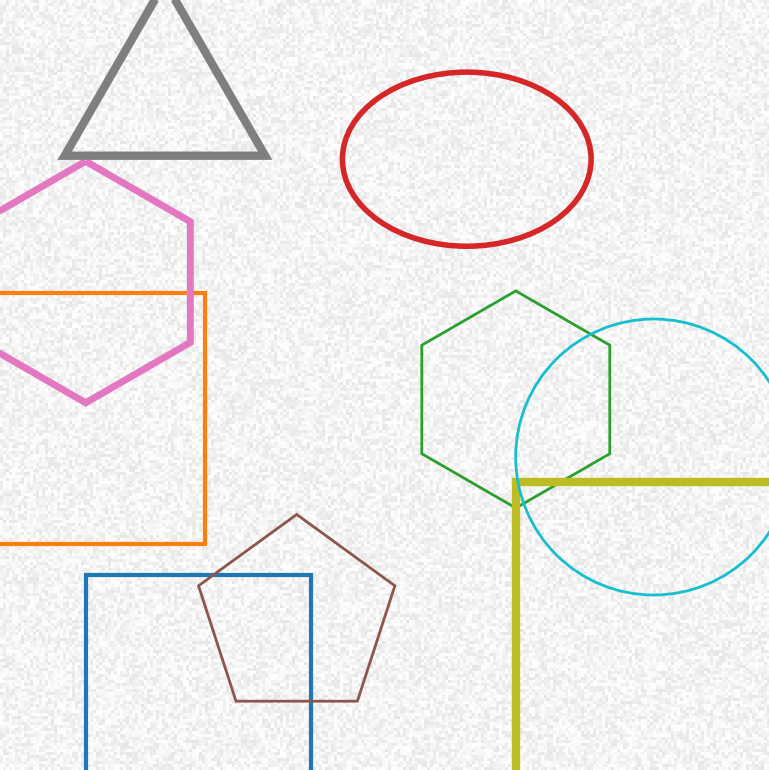[{"shape": "square", "thickness": 1.5, "radius": 0.73, "center": [0.258, 0.108]}, {"shape": "square", "thickness": 1.5, "radius": 0.81, "center": [0.103, 0.457]}, {"shape": "hexagon", "thickness": 1, "radius": 0.7, "center": [0.67, 0.481]}, {"shape": "oval", "thickness": 2, "radius": 0.81, "center": [0.606, 0.793]}, {"shape": "pentagon", "thickness": 1, "radius": 0.67, "center": [0.385, 0.198]}, {"shape": "hexagon", "thickness": 2.5, "radius": 0.78, "center": [0.111, 0.634]}, {"shape": "triangle", "thickness": 3, "radius": 0.75, "center": [0.214, 0.873]}, {"shape": "square", "thickness": 3, "radius": 0.99, "center": [0.869, 0.176]}, {"shape": "circle", "thickness": 1, "radius": 0.9, "center": [0.849, 0.406]}]